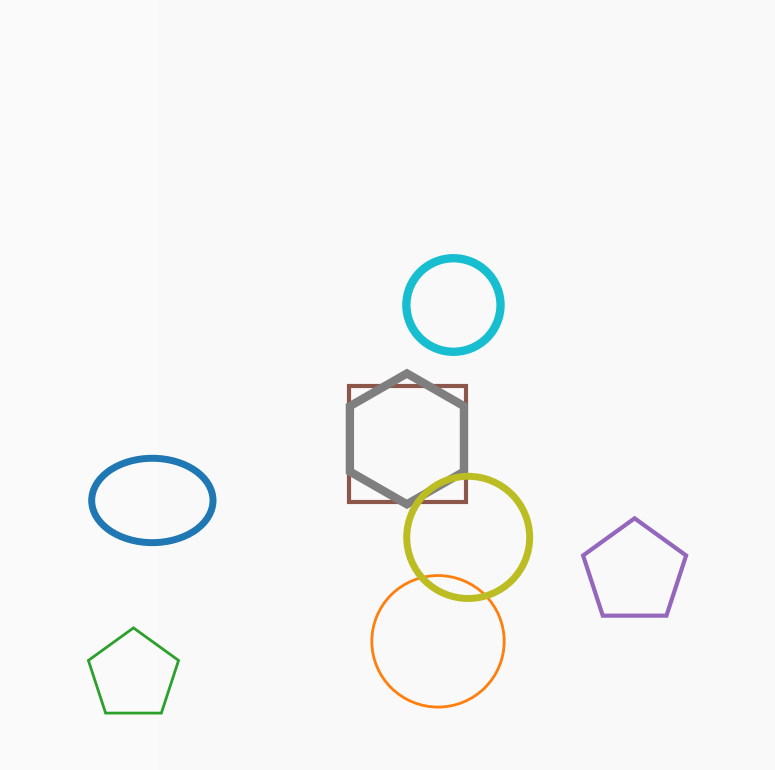[{"shape": "oval", "thickness": 2.5, "radius": 0.39, "center": [0.197, 0.35]}, {"shape": "circle", "thickness": 1, "radius": 0.43, "center": [0.565, 0.167]}, {"shape": "pentagon", "thickness": 1, "radius": 0.31, "center": [0.172, 0.123]}, {"shape": "pentagon", "thickness": 1.5, "radius": 0.35, "center": [0.819, 0.257]}, {"shape": "square", "thickness": 1.5, "radius": 0.37, "center": [0.526, 0.423]}, {"shape": "hexagon", "thickness": 3, "radius": 0.42, "center": [0.525, 0.43]}, {"shape": "circle", "thickness": 2.5, "radius": 0.4, "center": [0.604, 0.302]}, {"shape": "circle", "thickness": 3, "radius": 0.3, "center": [0.585, 0.604]}]